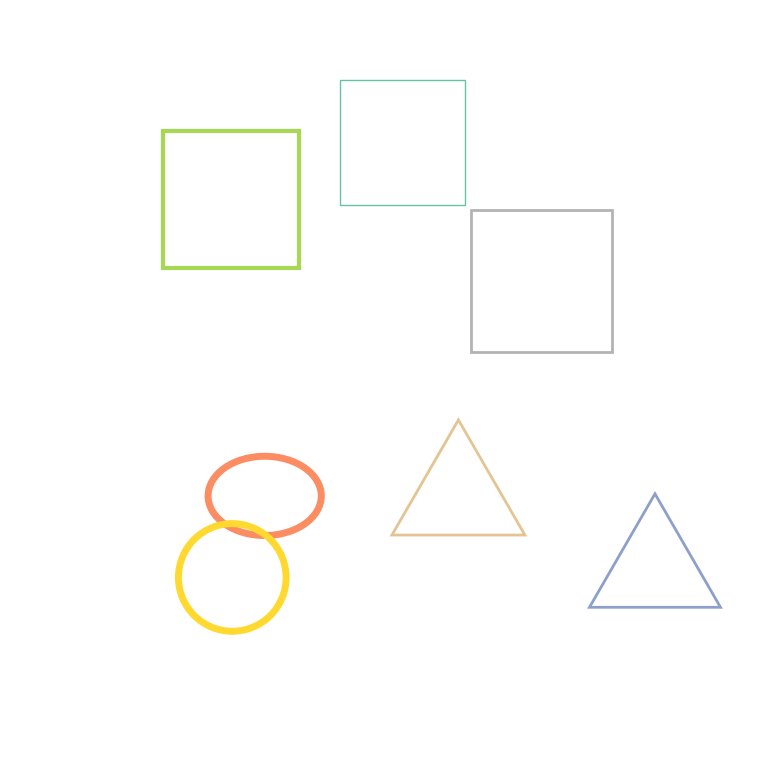[{"shape": "square", "thickness": 0.5, "radius": 0.41, "center": [0.523, 0.815]}, {"shape": "oval", "thickness": 2.5, "radius": 0.37, "center": [0.344, 0.356]}, {"shape": "triangle", "thickness": 1, "radius": 0.49, "center": [0.851, 0.26]}, {"shape": "square", "thickness": 1.5, "radius": 0.44, "center": [0.3, 0.741]}, {"shape": "circle", "thickness": 2.5, "radius": 0.35, "center": [0.302, 0.25]}, {"shape": "triangle", "thickness": 1, "radius": 0.5, "center": [0.595, 0.355]}, {"shape": "square", "thickness": 1, "radius": 0.46, "center": [0.703, 0.635]}]